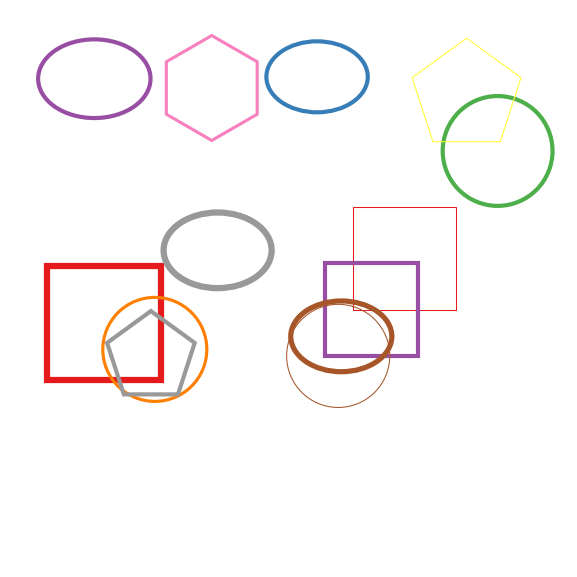[{"shape": "square", "thickness": 3, "radius": 0.49, "center": [0.179, 0.439]}, {"shape": "square", "thickness": 0.5, "radius": 0.45, "center": [0.7, 0.551]}, {"shape": "oval", "thickness": 2, "radius": 0.44, "center": [0.549, 0.866]}, {"shape": "circle", "thickness": 2, "radius": 0.48, "center": [0.862, 0.738]}, {"shape": "oval", "thickness": 2, "radius": 0.49, "center": [0.163, 0.863]}, {"shape": "square", "thickness": 2, "radius": 0.4, "center": [0.644, 0.462]}, {"shape": "circle", "thickness": 1.5, "radius": 0.45, "center": [0.268, 0.394]}, {"shape": "pentagon", "thickness": 0.5, "radius": 0.5, "center": [0.808, 0.834]}, {"shape": "circle", "thickness": 0.5, "radius": 0.45, "center": [0.586, 0.383]}, {"shape": "oval", "thickness": 2.5, "radius": 0.44, "center": [0.591, 0.417]}, {"shape": "hexagon", "thickness": 1.5, "radius": 0.45, "center": [0.367, 0.847]}, {"shape": "oval", "thickness": 3, "radius": 0.47, "center": [0.377, 0.566]}, {"shape": "pentagon", "thickness": 2, "radius": 0.4, "center": [0.261, 0.381]}]